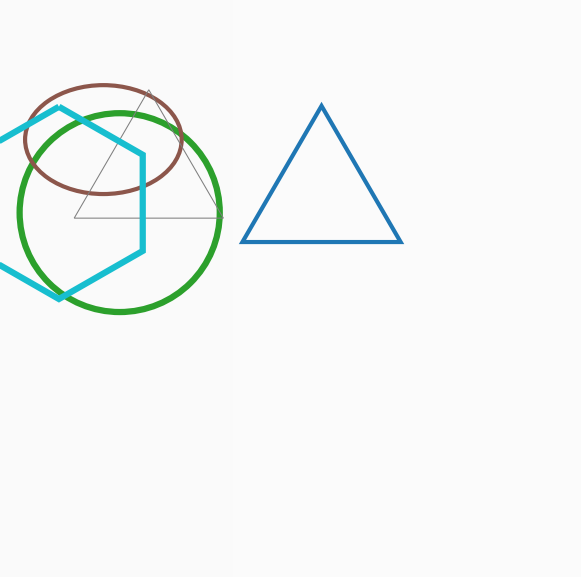[{"shape": "triangle", "thickness": 2, "radius": 0.79, "center": [0.553, 0.659]}, {"shape": "circle", "thickness": 3, "radius": 0.86, "center": [0.206, 0.631]}, {"shape": "oval", "thickness": 2, "radius": 0.67, "center": [0.178, 0.757]}, {"shape": "triangle", "thickness": 0.5, "radius": 0.74, "center": [0.256, 0.695]}, {"shape": "hexagon", "thickness": 3, "radius": 0.83, "center": [0.101, 0.648]}]